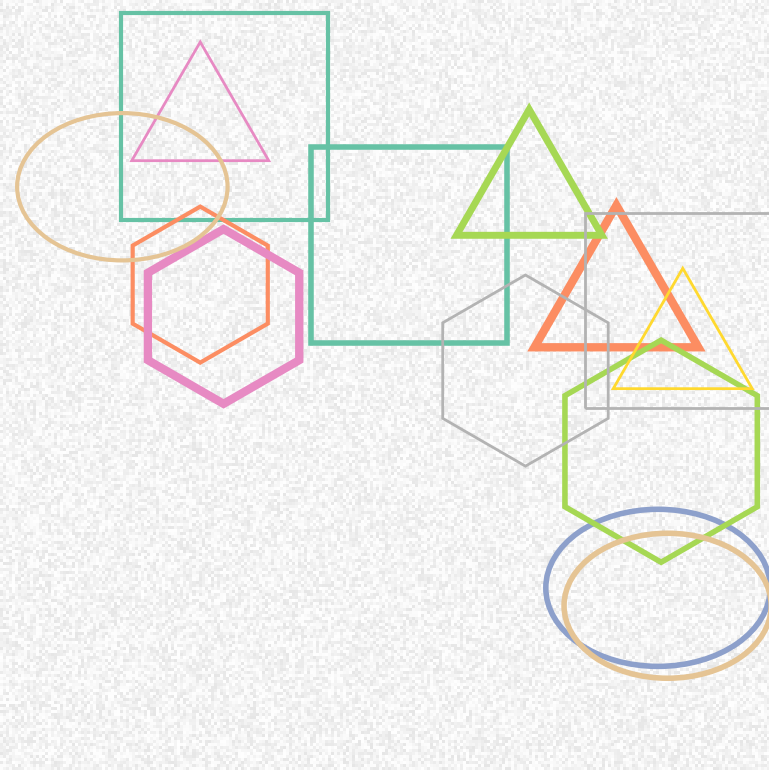[{"shape": "square", "thickness": 2, "radius": 0.63, "center": [0.531, 0.682]}, {"shape": "square", "thickness": 1.5, "radius": 0.67, "center": [0.291, 0.848]}, {"shape": "triangle", "thickness": 3, "radius": 0.61, "center": [0.801, 0.61]}, {"shape": "hexagon", "thickness": 1.5, "radius": 0.51, "center": [0.26, 0.63]}, {"shape": "oval", "thickness": 2, "radius": 0.73, "center": [0.855, 0.237]}, {"shape": "triangle", "thickness": 1, "radius": 0.51, "center": [0.26, 0.843]}, {"shape": "hexagon", "thickness": 3, "radius": 0.57, "center": [0.29, 0.589]}, {"shape": "triangle", "thickness": 2.5, "radius": 0.54, "center": [0.687, 0.749]}, {"shape": "hexagon", "thickness": 2, "radius": 0.72, "center": [0.859, 0.414]}, {"shape": "triangle", "thickness": 1, "radius": 0.52, "center": [0.887, 0.547]}, {"shape": "oval", "thickness": 1.5, "radius": 0.68, "center": [0.159, 0.757]}, {"shape": "oval", "thickness": 2, "radius": 0.67, "center": [0.867, 0.213]}, {"shape": "square", "thickness": 1, "radius": 0.63, "center": [0.886, 0.597]}, {"shape": "hexagon", "thickness": 1, "radius": 0.62, "center": [0.682, 0.519]}]